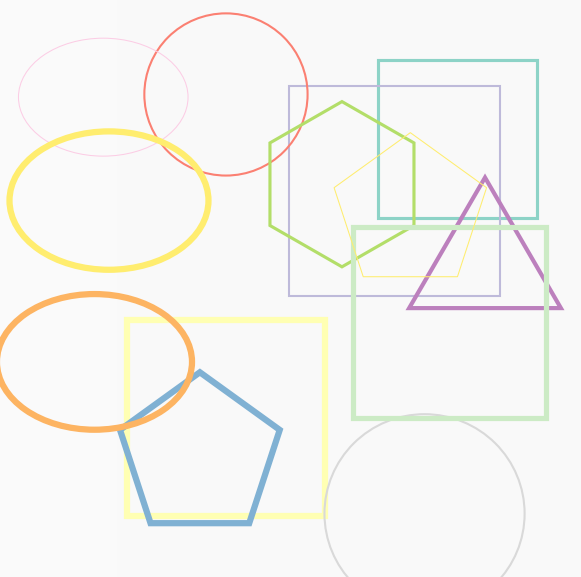[{"shape": "square", "thickness": 1.5, "radius": 0.69, "center": [0.787, 0.758]}, {"shape": "square", "thickness": 3, "radius": 0.85, "center": [0.389, 0.275]}, {"shape": "square", "thickness": 1, "radius": 0.91, "center": [0.679, 0.669]}, {"shape": "circle", "thickness": 1, "radius": 0.7, "center": [0.389, 0.836]}, {"shape": "pentagon", "thickness": 3, "radius": 0.72, "center": [0.344, 0.21]}, {"shape": "oval", "thickness": 3, "radius": 0.84, "center": [0.163, 0.372]}, {"shape": "hexagon", "thickness": 1.5, "radius": 0.72, "center": [0.588, 0.68]}, {"shape": "oval", "thickness": 0.5, "radius": 0.73, "center": [0.178, 0.831]}, {"shape": "circle", "thickness": 1, "radius": 0.86, "center": [0.73, 0.11]}, {"shape": "triangle", "thickness": 2, "radius": 0.75, "center": [0.834, 0.541]}, {"shape": "square", "thickness": 2.5, "radius": 0.83, "center": [0.773, 0.441]}, {"shape": "pentagon", "thickness": 0.5, "radius": 0.69, "center": [0.706, 0.632]}, {"shape": "oval", "thickness": 3, "radius": 0.86, "center": [0.188, 0.652]}]